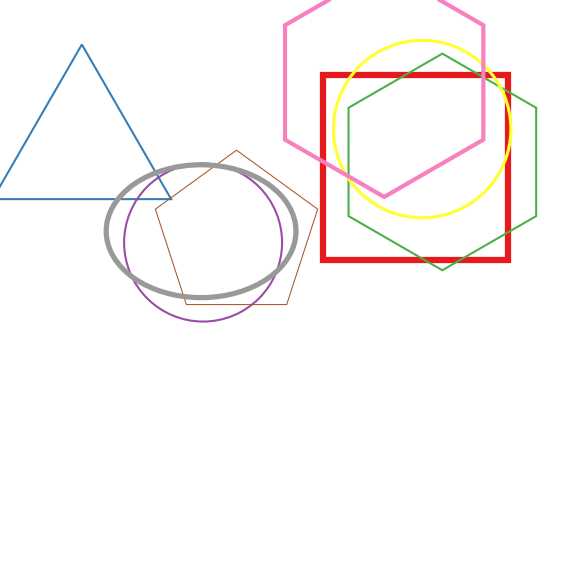[{"shape": "square", "thickness": 3, "radius": 0.8, "center": [0.719, 0.71]}, {"shape": "triangle", "thickness": 1, "radius": 0.89, "center": [0.142, 0.744]}, {"shape": "hexagon", "thickness": 1, "radius": 0.94, "center": [0.766, 0.719]}, {"shape": "circle", "thickness": 1, "radius": 0.68, "center": [0.352, 0.579]}, {"shape": "circle", "thickness": 1.5, "radius": 0.77, "center": [0.731, 0.776]}, {"shape": "pentagon", "thickness": 0.5, "radius": 0.74, "center": [0.41, 0.591]}, {"shape": "hexagon", "thickness": 2, "radius": 0.99, "center": [0.665, 0.856]}, {"shape": "oval", "thickness": 2.5, "radius": 0.82, "center": [0.348, 0.599]}]